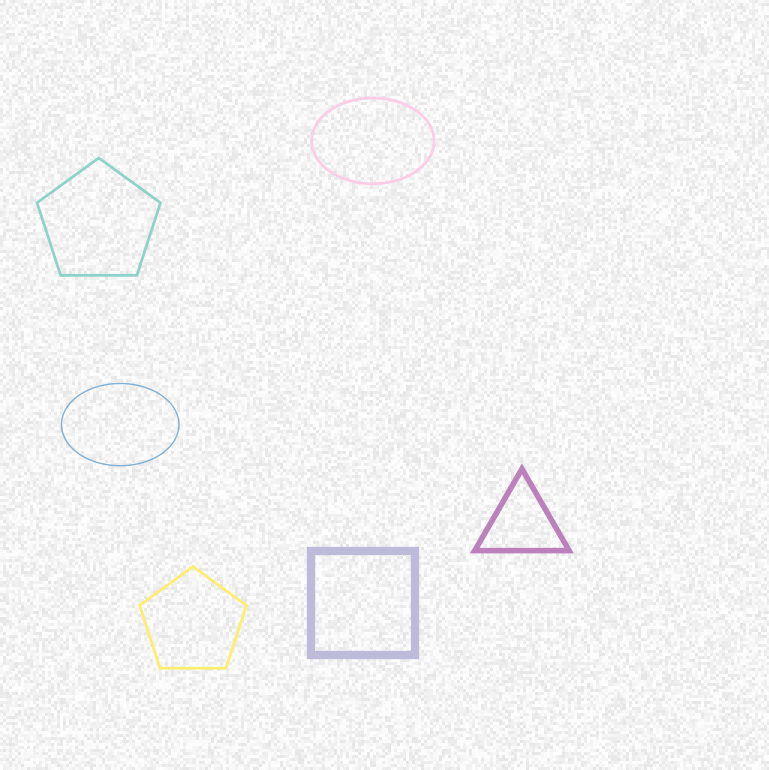[{"shape": "pentagon", "thickness": 1, "radius": 0.42, "center": [0.128, 0.711]}, {"shape": "square", "thickness": 3, "radius": 0.34, "center": [0.471, 0.216]}, {"shape": "oval", "thickness": 0.5, "radius": 0.38, "center": [0.156, 0.449]}, {"shape": "oval", "thickness": 1, "radius": 0.4, "center": [0.484, 0.817]}, {"shape": "triangle", "thickness": 2, "radius": 0.35, "center": [0.678, 0.32]}, {"shape": "pentagon", "thickness": 1, "radius": 0.36, "center": [0.251, 0.191]}]